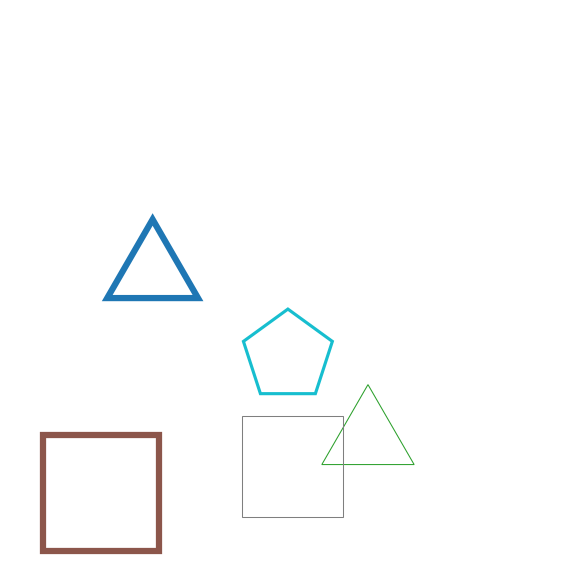[{"shape": "triangle", "thickness": 3, "radius": 0.45, "center": [0.264, 0.528]}, {"shape": "triangle", "thickness": 0.5, "radius": 0.46, "center": [0.637, 0.241]}, {"shape": "square", "thickness": 3, "radius": 0.5, "center": [0.175, 0.145]}, {"shape": "square", "thickness": 0.5, "radius": 0.44, "center": [0.507, 0.192]}, {"shape": "pentagon", "thickness": 1.5, "radius": 0.4, "center": [0.499, 0.383]}]